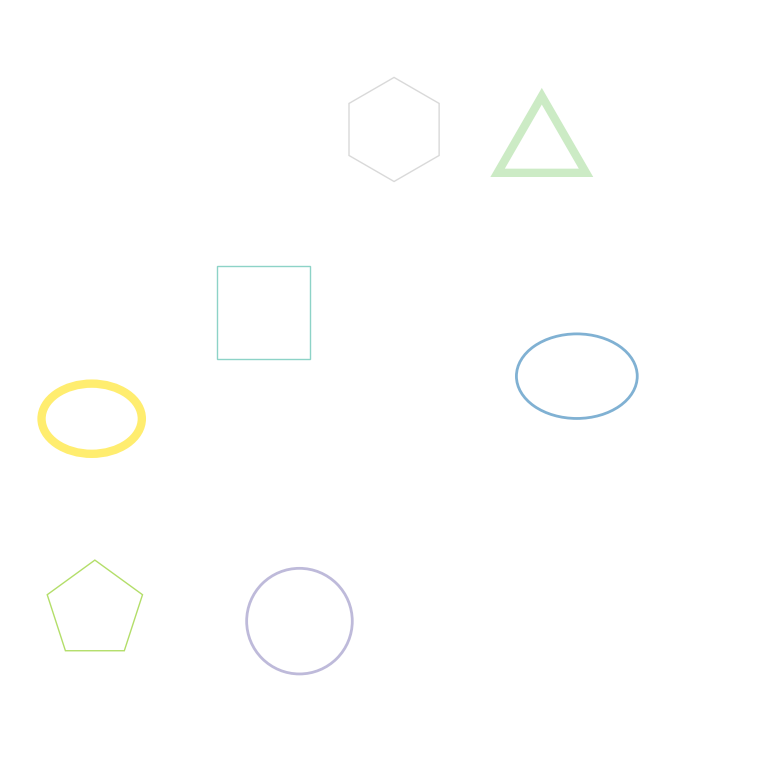[{"shape": "square", "thickness": 0.5, "radius": 0.3, "center": [0.342, 0.594]}, {"shape": "circle", "thickness": 1, "radius": 0.34, "center": [0.389, 0.193]}, {"shape": "oval", "thickness": 1, "radius": 0.39, "center": [0.749, 0.511]}, {"shape": "pentagon", "thickness": 0.5, "radius": 0.33, "center": [0.123, 0.208]}, {"shape": "hexagon", "thickness": 0.5, "radius": 0.34, "center": [0.512, 0.832]}, {"shape": "triangle", "thickness": 3, "radius": 0.33, "center": [0.704, 0.809]}, {"shape": "oval", "thickness": 3, "radius": 0.33, "center": [0.119, 0.456]}]